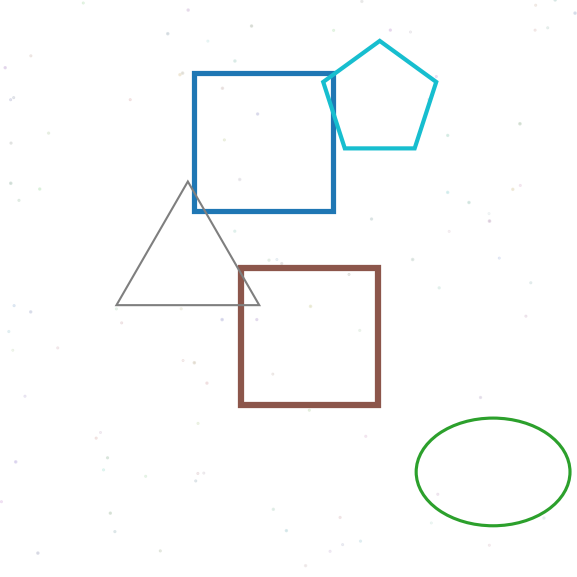[{"shape": "square", "thickness": 2.5, "radius": 0.6, "center": [0.456, 0.754]}, {"shape": "oval", "thickness": 1.5, "radius": 0.67, "center": [0.854, 0.182]}, {"shape": "square", "thickness": 3, "radius": 0.59, "center": [0.537, 0.417]}, {"shape": "triangle", "thickness": 1, "radius": 0.71, "center": [0.325, 0.542]}, {"shape": "pentagon", "thickness": 2, "radius": 0.51, "center": [0.658, 0.825]}]